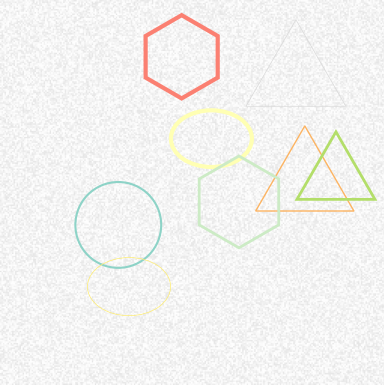[{"shape": "circle", "thickness": 1.5, "radius": 0.56, "center": [0.307, 0.416]}, {"shape": "oval", "thickness": 3, "radius": 0.53, "center": [0.549, 0.64]}, {"shape": "hexagon", "thickness": 3, "radius": 0.54, "center": [0.472, 0.852]}, {"shape": "triangle", "thickness": 1, "radius": 0.74, "center": [0.792, 0.526]}, {"shape": "triangle", "thickness": 2, "radius": 0.58, "center": [0.873, 0.541]}, {"shape": "triangle", "thickness": 0.5, "radius": 0.75, "center": [0.769, 0.799]}, {"shape": "hexagon", "thickness": 2, "radius": 0.6, "center": [0.621, 0.476]}, {"shape": "oval", "thickness": 0.5, "radius": 0.54, "center": [0.335, 0.256]}]